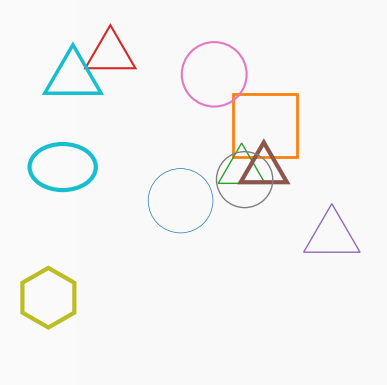[{"shape": "circle", "thickness": 0.5, "radius": 0.42, "center": [0.466, 0.479]}, {"shape": "square", "thickness": 2, "radius": 0.41, "center": [0.683, 0.674]}, {"shape": "triangle", "thickness": 1, "radius": 0.35, "center": [0.624, 0.559]}, {"shape": "triangle", "thickness": 1.5, "radius": 0.37, "center": [0.285, 0.86]}, {"shape": "triangle", "thickness": 1, "radius": 0.42, "center": [0.856, 0.387]}, {"shape": "triangle", "thickness": 3, "radius": 0.34, "center": [0.681, 0.561]}, {"shape": "circle", "thickness": 1.5, "radius": 0.42, "center": [0.553, 0.807]}, {"shape": "circle", "thickness": 1, "radius": 0.36, "center": [0.631, 0.533]}, {"shape": "hexagon", "thickness": 3, "radius": 0.39, "center": [0.125, 0.227]}, {"shape": "triangle", "thickness": 2.5, "radius": 0.42, "center": [0.188, 0.8]}, {"shape": "oval", "thickness": 3, "radius": 0.43, "center": [0.162, 0.566]}]